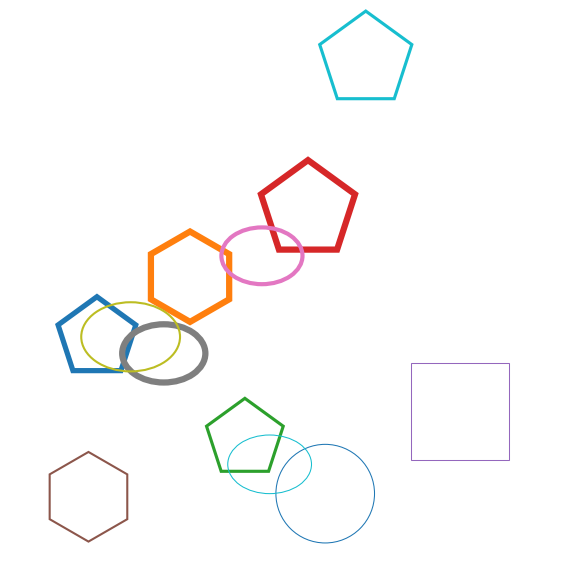[{"shape": "pentagon", "thickness": 2.5, "radius": 0.35, "center": [0.168, 0.415]}, {"shape": "circle", "thickness": 0.5, "radius": 0.43, "center": [0.563, 0.144]}, {"shape": "hexagon", "thickness": 3, "radius": 0.39, "center": [0.329, 0.52]}, {"shape": "pentagon", "thickness": 1.5, "radius": 0.35, "center": [0.424, 0.24]}, {"shape": "pentagon", "thickness": 3, "radius": 0.43, "center": [0.533, 0.636]}, {"shape": "square", "thickness": 0.5, "radius": 0.42, "center": [0.797, 0.287]}, {"shape": "hexagon", "thickness": 1, "radius": 0.39, "center": [0.153, 0.139]}, {"shape": "oval", "thickness": 2, "radius": 0.35, "center": [0.454, 0.556]}, {"shape": "oval", "thickness": 3, "radius": 0.36, "center": [0.284, 0.387]}, {"shape": "oval", "thickness": 1, "radius": 0.43, "center": [0.226, 0.416]}, {"shape": "oval", "thickness": 0.5, "radius": 0.36, "center": [0.467, 0.195]}, {"shape": "pentagon", "thickness": 1.5, "radius": 0.42, "center": [0.633, 0.896]}]